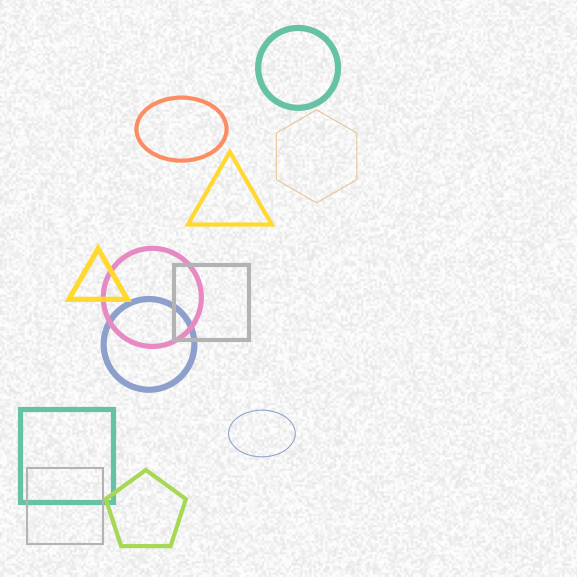[{"shape": "circle", "thickness": 3, "radius": 0.35, "center": [0.516, 0.882]}, {"shape": "square", "thickness": 2.5, "radius": 0.4, "center": [0.115, 0.21]}, {"shape": "oval", "thickness": 2, "radius": 0.39, "center": [0.314, 0.776]}, {"shape": "oval", "thickness": 0.5, "radius": 0.29, "center": [0.454, 0.248]}, {"shape": "circle", "thickness": 3, "radius": 0.39, "center": [0.258, 0.403]}, {"shape": "circle", "thickness": 2.5, "radius": 0.42, "center": [0.264, 0.484]}, {"shape": "pentagon", "thickness": 2, "radius": 0.36, "center": [0.253, 0.112]}, {"shape": "triangle", "thickness": 2.5, "radius": 0.29, "center": [0.17, 0.51]}, {"shape": "triangle", "thickness": 2, "radius": 0.42, "center": [0.398, 0.652]}, {"shape": "hexagon", "thickness": 0.5, "radius": 0.4, "center": [0.548, 0.728]}, {"shape": "square", "thickness": 2, "radius": 0.33, "center": [0.367, 0.475]}, {"shape": "square", "thickness": 1, "radius": 0.33, "center": [0.113, 0.124]}]